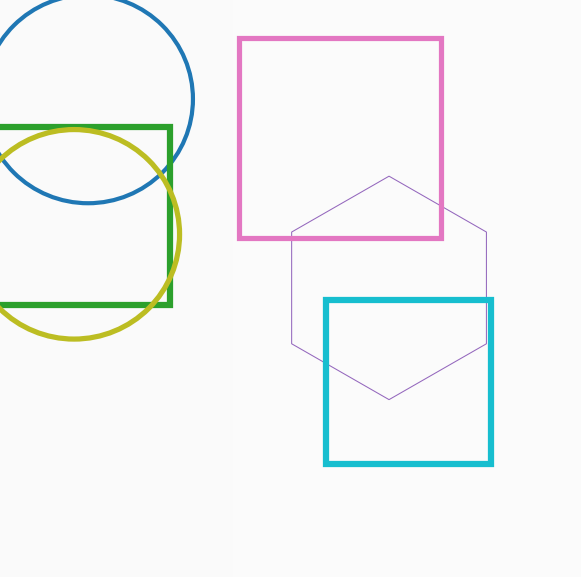[{"shape": "circle", "thickness": 2, "radius": 0.9, "center": [0.152, 0.828]}, {"shape": "square", "thickness": 3, "radius": 0.77, "center": [0.139, 0.625]}, {"shape": "hexagon", "thickness": 0.5, "radius": 0.97, "center": [0.669, 0.501]}, {"shape": "square", "thickness": 2.5, "radius": 0.87, "center": [0.585, 0.76]}, {"shape": "circle", "thickness": 2.5, "radius": 0.91, "center": [0.128, 0.593]}, {"shape": "square", "thickness": 3, "radius": 0.71, "center": [0.702, 0.338]}]